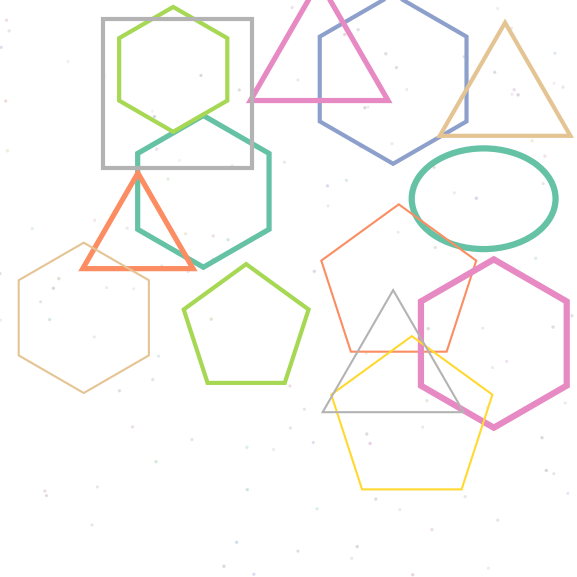[{"shape": "oval", "thickness": 3, "radius": 0.62, "center": [0.837, 0.655]}, {"shape": "hexagon", "thickness": 2.5, "radius": 0.66, "center": [0.352, 0.668]}, {"shape": "triangle", "thickness": 2.5, "radius": 0.55, "center": [0.239, 0.589]}, {"shape": "pentagon", "thickness": 1, "radius": 0.71, "center": [0.691, 0.504]}, {"shape": "hexagon", "thickness": 2, "radius": 0.73, "center": [0.681, 0.862]}, {"shape": "triangle", "thickness": 2.5, "radius": 0.69, "center": [0.553, 0.894]}, {"shape": "hexagon", "thickness": 3, "radius": 0.73, "center": [0.855, 0.404]}, {"shape": "pentagon", "thickness": 2, "radius": 0.57, "center": [0.426, 0.428]}, {"shape": "hexagon", "thickness": 2, "radius": 0.54, "center": [0.3, 0.879]}, {"shape": "pentagon", "thickness": 1, "radius": 0.73, "center": [0.713, 0.27]}, {"shape": "hexagon", "thickness": 1, "radius": 0.65, "center": [0.145, 0.449]}, {"shape": "triangle", "thickness": 2, "radius": 0.65, "center": [0.875, 0.829]}, {"shape": "square", "thickness": 2, "radius": 0.65, "center": [0.307, 0.837]}, {"shape": "triangle", "thickness": 1, "radius": 0.7, "center": [0.681, 0.356]}]